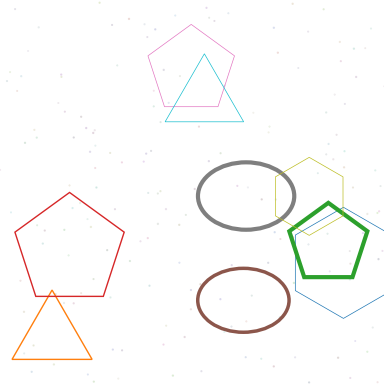[{"shape": "hexagon", "thickness": 0.5, "radius": 0.72, "center": [0.892, 0.317]}, {"shape": "triangle", "thickness": 1, "radius": 0.6, "center": [0.135, 0.127]}, {"shape": "pentagon", "thickness": 3, "radius": 0.53, "center": [0.853, 0.366]}, {"shape": "pentagon", "thickness": 1, "radius": 0.75, "center": [0.181, 0.351]}, {"shape": "oval", "thickness": 2.5, "radius": 0.59, "center": [0.632, 0.22]}, {"shape": "pentagon", "thickness": 0.5, "radius": 0.59, "center": [0.497, 0.818]}, {"shape": "oval", "thickness": 3, "radius": 0.63, "center": [0.639, 0.491]}, {"shape": "hexagon", "thickness": 0.5, "radius": 0.51, "center": [0.803, 0.49]}, {"shape": "triangle", "thickness": 0.5, "radius": 0.59, "center": [0.531, 0.743]}]